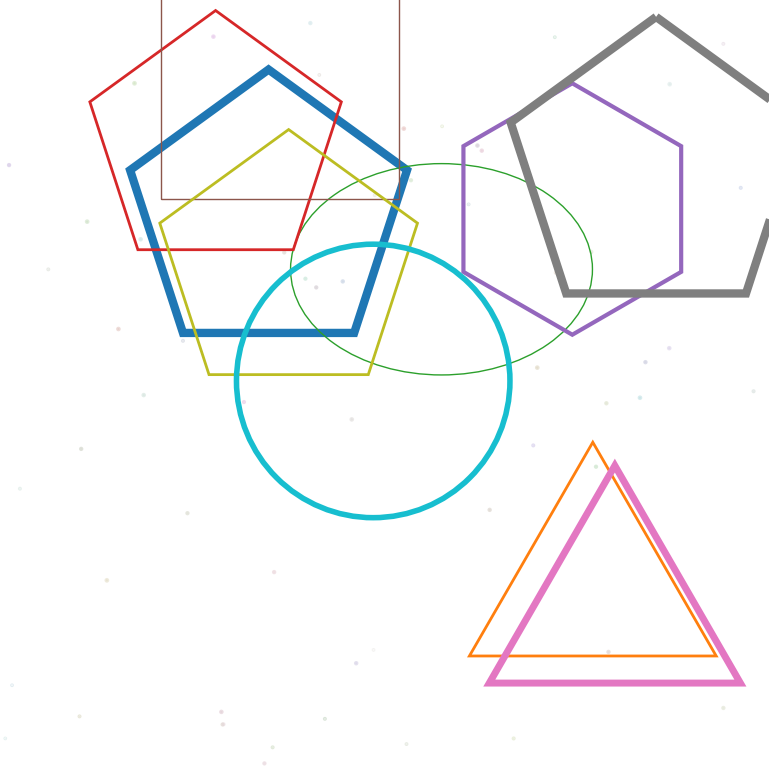[{"shape": "pentagon", "thickness": 3, "radius": 0.95, "center": [0.349, 0.721]}, {"shape": "triangle", "thickness": 1, "radius": 0.93, "center": [0.77, 0.241]}, {"shape": "oval", "thickness": 0.5, "radius": 0.98, "center": [0.573, 0.65]}, {"shape": "pentagon", "thickness": 1, "radius": 0.86, "center": [0.28, 0.815]}, {"shape": "hexagon", "thickness": 1.5, "radius": 0.82, "center": [0.743, 0.729]}, {"shape": "square", "thickness": 0.5, "radius": 0.77, "center": [0.363, 0.896]}, {"shape": "triangle", "thickness": 2.5, "radius": 0.94, "center": [0.798, 0.207]}, {"shape": "pentagon", "thickness": 3, "radius": 0.99, "center": [0.852, 0.78]}, {"shape": "pentagon", "thickness": 1, "radius": 0.88, "center": [0.375, 0.656]}, {"shape": "circle", "thickness": 2, "radius": 0.89, "center": [0.485, 0.505]}]